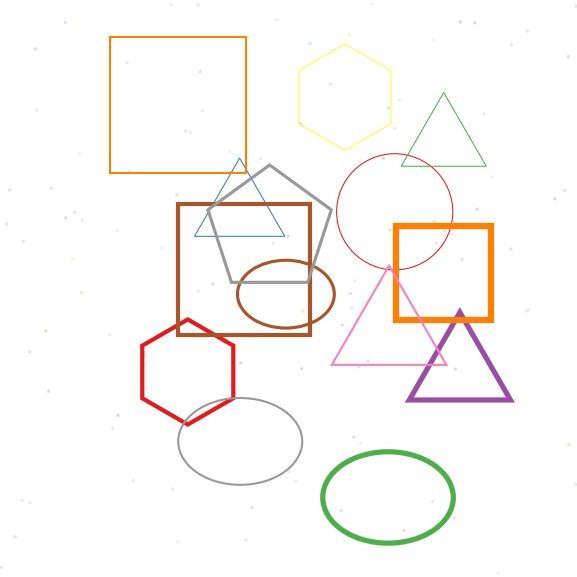[{"shape": "circle", "thickness": 0.5, "radius": 0.5, "center": [0.683, 0.632]}, {"shape": "hexagon", "thickness": 2, "radius": 0.46, "center": [0.325, 0.355]}, {"shape": "triangle", "thickness": 0.5, "radius": 0.45, "center": [0.415, 0.635]}, {"shape": "oval", "thickness": 2.5, "radius": 0.57, "center": [0.672, 0.138]}, {"shape": "triangle", "thickness": 0.5, "radius": 0.43, "center": [0.768, 0.754]}, {"shape": "triangle", "thickness": 2.5, "radius": 0.51, "center": [0.796, 0.357]}, {"shape": "square", "thickness": 3, "radius": 0.41, "center": [0.768, 0.526]}, {"shape": "square", "thickness": 1, "radius": 0.59, "center": [0.308, 0.818]}, {"shape": "hexagon", "thickness": 0.5, "radius": 0.46, "center": [0.597, 0.831]}, {"shape": "oval", "thickness": 1.5, "radius": 0.42, "center": [0.495, 0.49]}, {"shape": "square", "thickness": 2, "radius": 0.57, "center": [0.422, 0.533]}, {"shape": "triangle", "thickness": 1, "radius": 0.57, "center": [0.674, 0.425]}, {"shape": "pentagon", "thickness": 1.5, "radius": 0.56, "center": [0.467, 0.601]}, {"shape": "oval", "thickness": 1, "radius": 0.54, "center": [0.416, 0.235]}]